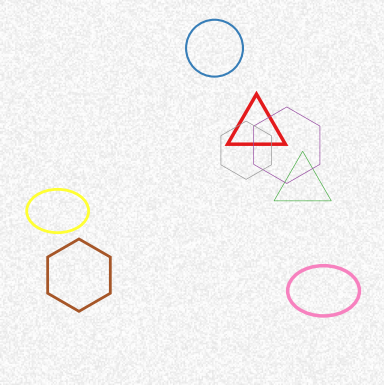[{"shape": "triangle", "thickness": 2.5, "radius": 0.43, "center": [0.666, 0.669]}, {"shape": "circle", "thickness": 1.5, "radius": 0.37, "center": [0.557, 0.875]}, {"shape": "triangle", "thickness": 0.5, "radius": 0.43, "center": [0.786, 0.521]}, {"shape": "hexagon", "thickness": 0.5, "radius": 0.5, "center": [0.745, 0.623]}, {"shape": "oval", "thickness": 2, "radius": 0.4, "center": [0.15, 0.452]}, {"shape": "hexagon", "thickness": 2, "radius": 0.47, "center": [0.205, 0.285]}, {"shape": "oval", "thickness": 2.5, "radius": 0.47, "center": [0.84, 0.245]}, {"shape": "hexagon", "thickness": 0.5, "radius": 0.38, "center": [0.639, 0.61]}]